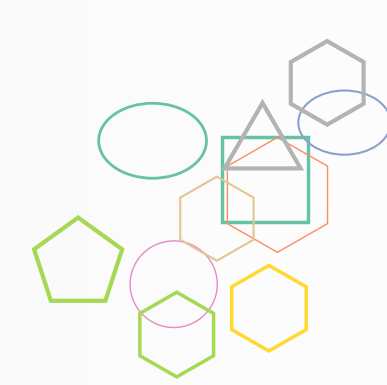[{"shape": "oval", "thickness": 2, "radius": 0.7, "center": [0.394, 0.634]}, {"shape": "square", "thickness": 2.5, "radius": 0.56, "center": [0.683, 0.534]}, {"shape": "hexagon", "thickness": 1, "radius": 0.75, "center": [0.716, 0.494]}, {"shape": "oval", "thickness": 1.5, "radius": 0.6, "center": [0.889, 0.682]}, {"shape": "circle", "thickness": 1, "radius": 0.56, "center": [0.448, 0.262]}, {"shape": "pentagon", "thickness": 3, "radius": 0.6, "center": [0.202, 0.315]}, {"shape": "hexagon", "thickness": 2.5, "radius": 0.55, "center": [0.456, 0.131]}, {"shape": "hexagon", "thickness": 2.5, "radius": 0.56, "center": [0.694, 0.199]}, {"shape": "hexagon", "thickness": 1.5, "radius": 0.55, "center": [0.56, 0.432]}, {"shape": "triangle", "thickness": 3, "radius": 0.57, "center": [0.678, 0.619]}, {"shape": "hexagon", "thickness": 3, "radius": 0.54, "center": [0.844, 0.785]}]